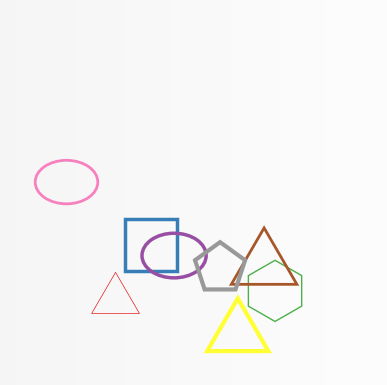[{"shape": "triangle", "thickness": 0.5, "radius": 0.36, "center": [0.298, 0.221]}, {"shape": "square", "thickness": 2.5, "radius": 0.34, "center": [0.39, 0.363]}, {"shape": "hexagon", "thickness": 1, "radius": 0.4, "center": [0.71, 0.244]}, {"shape": "oval", "thickness": 2.5, "radius": 0.41, "center": [0.449, 0.336]}, {"shape": "triangle", "thickness": 3, "radius": 0.46, "center": [0.614, 0.134]}, {"shape": "triangle", "thickness": 2, "radius": 0.49, "center": [0.682, 0.31]}, {"shape": "oval", "thickness": 2, "radius": 0.4, "center": [0.172, 0.527]}, {"shape": "pentagon", "thickness": 3, "radius": 0.34, "center": [0.568, 0.303]}]